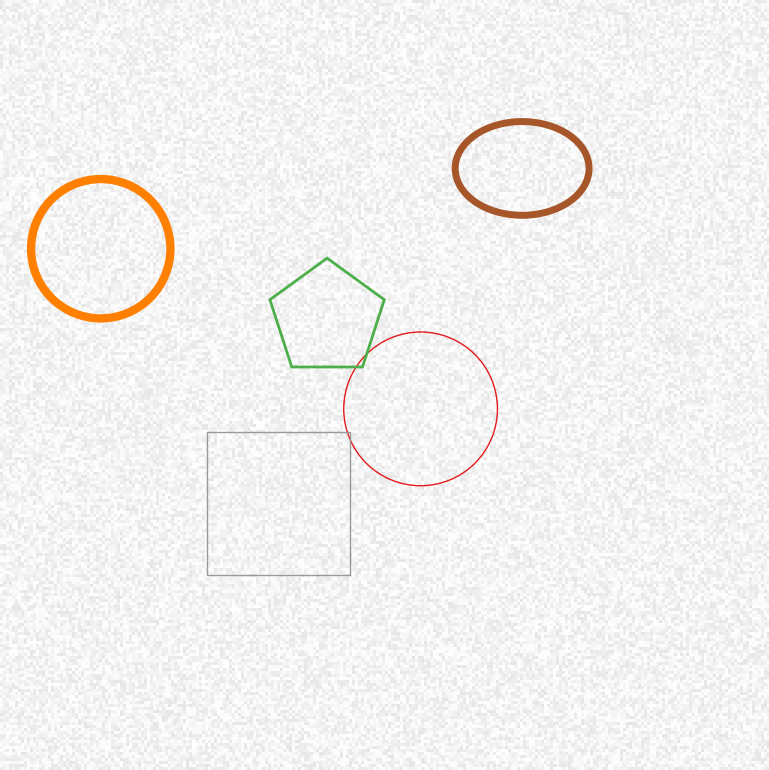[{"shape": "circle", "thickness": 0.5, "radius": 0.5, "center": [0.546, 0.469]}, {"shape": "pentagon", "thickness": 1, "radius": 0.39, "center": [0.425, 0.587]}, {"shape": "circle", "thickness": 3, "radius": 0.45, "center": [0.131, 0.677]}, {"shape": "oval", "thickness": 2.5, "radius": 0.43, "center": [0.678, 0.781]}, {"shape": "square", "thickness": 0.5, "radius": 0.46, "center": [0.362, 0.346]}]